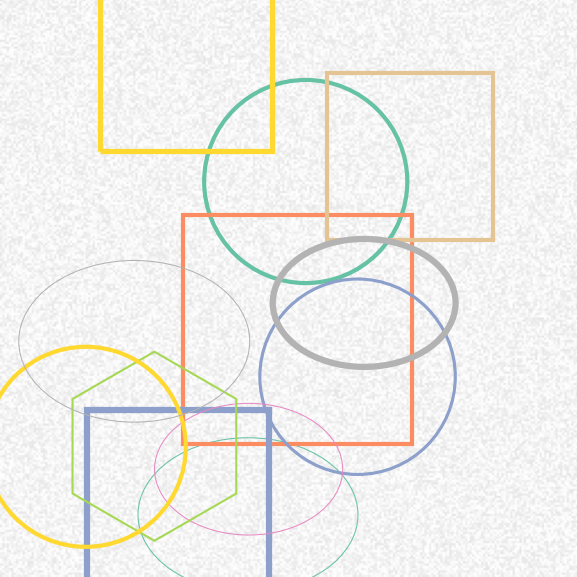[{"shape": "circle", "thickness": 2, "radius": 0.88, "center": [0.529, 0.685]}, {"shape": "oval", "thickness": 0.5, "radius": 0.95, "center": [0.429, 0.108]}, {"shape": "square", "thickness": 2, "radius": 0.99, "center": [0.515, 0.429]}, {"shape": "square", "thickness": 3, "radius": 0.79, "center": [0.308, 0.132]}, {"shape": "circle", "thickness": 1.5, "radius": 0.85, "center": [0.619, 0.347]}, {"shape": "oval", "thickness": 0.5, "radius": 0.81, "center": [0.431, 0.187]}, {"shape": "hexagon", "thickness": 1, "radius": 0.82, "center": [0.267, 0.226]}, {"shape": "circle", "thickness": 2, "radius": 0.87, "center": [0.149, 0.225]}, {"shape": "square", "thickness": 2.5, "radius": 0.74, "center": [0.322, 0.887]}, {"shape": "square", "thickness": 2, "radius": 0.72, "center": [0.71, 0.728]}, {"shape": "oval", "thickness": 0.5, "radius": 1.0, "center": [0.232, 0.408]}, {"shape": "oval", "thickness": 3, "radius": 0.79, "center": [0.631, 0.475]}]